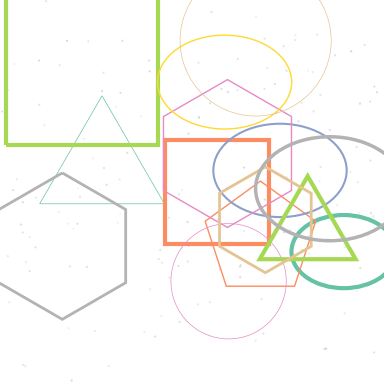[{"shape": "triangle", "thickness": 0.5, "radius": 0.94, "center": [0.265, 0.564]}, {"shape": "oval", "thickness": 3, "radius": 0.68, "center": [0.893, 0.346]}, {"shape": "pentagon", "thickness": 1, "radius": 0.75, "center": [0.676, 0.379]}, {"shape": "square", "thickness": 3, "radius": 0.68, "center": [0.563, 0.502]}, {"shape": "oval", "thickness": 1.5, "radius": 0.87, "center": [0.727, 0.557]}, {"shape": "hexagon", "thickness": 1, "radius": 0.96, "center": [0.591, 0.601]}, {"shape": "circle", "thickness": 0.5, "radius": 0.75, "center": [0.594, 0.269]}, {"shape": "square", "thickness": 3, "radius": 0.99, "center": [0.213, 0.821]}, {"shape": "triangle", "thickness": 3, "radius": 0.72, "center": [0.799, 0.399]}, {"shape": "oval", "thickness": 1, "radius": 0.87, "center": [0.583, 0.787]}, {"shape": "hexagon", "thickness": 2, "radius": 0.69, "center": [0.689, 0.429]}, {"shape": "circle", "thickness": 0.5, "radius": 0.98, "center": [0.664, 0.895]}, {"shape": "hexagon", "thickness": 2, "radius": 0.95, "center": [0.162, 0.361]}, {"shape": "oval", "thickness": 2.5, "radius": 0.96, "center": [0.857, 0.51]}]